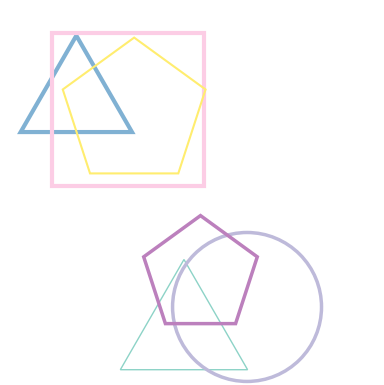[{"shape": "triangle", "thickness": 1, "radius": 0.95, "center": [0.478, 0.135]}, {"shape": "circle", "thickness": 2.5, "radius": 0.97, "center": [0.642, 0.203]}, {"shape": "triangle", "thickness": 3, "radius": 0.83, "center": [0.198, 0.74]}, {"shape": "square", "thickness": 3, "radius": 0.99, "center": [0.332, 0.715]}, {"shape": "pentagon", "thickness": 2.5, "radius": 0.78, "center": [0.521, 0.285]}, {"shape": "pentagon", "thickness": 1.5, "radius": 0.98, "center": [0.348, 0.707]}]